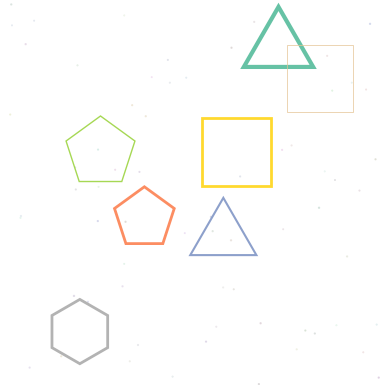[{"shape": "triangle", "thickness": 3, "radius": 0.52, "center": [0.723, 0.878]}, {"shape": "pentagon", "thickness": 2, "radius": 0.41, "center": [0.375, 0.433]}, {"shape": "triangle", "thickness": 1.5, "radius": 0.5, "center": [0.58, 0.387]}, {"shape": "pentagon", "thickness": 1, "radius": 0.47, "center": [0.261, 0.605]}, {"shape": "square", "thickness": 2, "radius": 0.45, "center": [0.614, 0.605]}, {"shape": "square", "thickness": 0.5, "radius": 0.43, "center": [0.831, 0.796]}, {"shape": "hexagon", "thickness": 2, "radius": 0.42, "center": [0.207, 0.139]}]